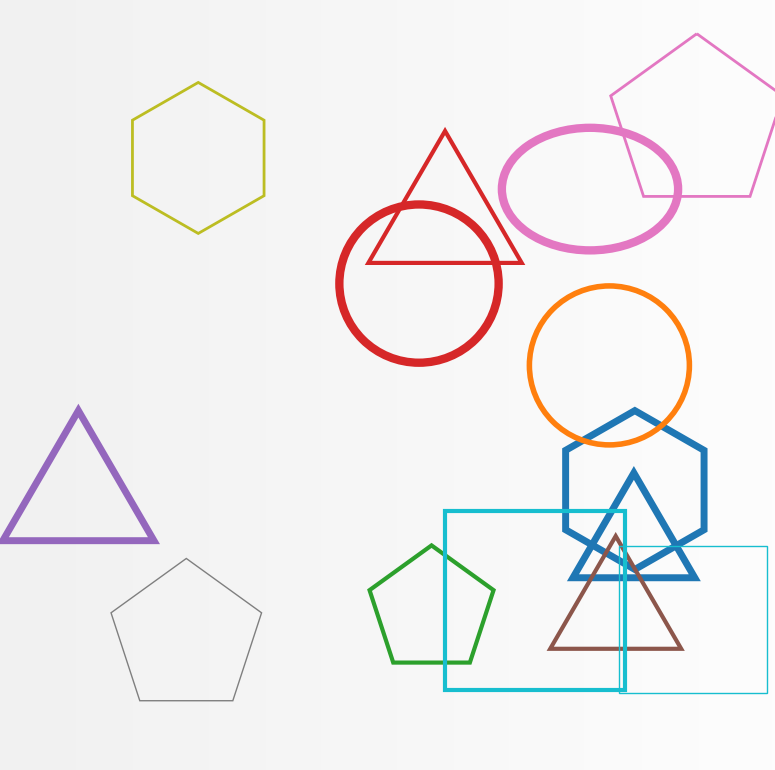[{"shape": "hexagon", "thickness": 2.5, "radius": 0.52, "center": [0.819, 0.364]}, {"shape": "triangle", "thickness": 2.5, "radius": 0.45, "center": [0.818, 0.295]}, {"shape": "circle", "thickness": 2, "radius": 0.52, "center": [0.786, 0.525]}, {"shape": "pentagon", "thickness": 1.5, "radius": 0.42, "center": [0.557, 0.208]}, {"shape": "circle", "thickness": 3, "radius": 0.51, "center": [0.541, 0.632]}, {"shape": "triangle", "thickness": 1.5, "radius": 0.57, "center": [0.574, 0.716]}, {"shape": "triangle", "thickness": 2.5, "radius": 0.56, "center": [0.101, 0.354]}, {"shape": "triangle", "thickness": 1.5, "radius": 0.49, "center": [0.794, 0.206]}, {"shape": "oval", "thickness": 3, "radius": 0.57, "center": [0.761, 0.754]}, {"shape": "pentagon", "thickness": 1, "radius": 0.58, "center": [0.899, 0.839]}, {"shape": "pentagon", "thickness": 0.5, "radius": 0.51, "center": [0.24, 0.173]}, {"shape": "hexagon", "thickness": 1, "radius": 0.49, "center": [0.256, 0.795]}, {"shape": "square", "thickness": 0.5, "radius": 0.48, "center": [0.894, 0.195]}, {"shape": "square", "thickness": 1.5, "radius": 0.58, "center": [0.69, 0.22]}]